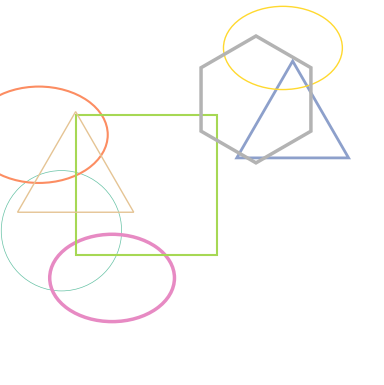[{"shape": "circle", "thickness": 0.5, "radius": 0.78, "center": [0.16, 0.401]}, {"shape": "oval", "thickness": 1.5, "radius": 0.89, "center": [0.101, 0.65]}, {"shape": "triangle", "thickness": 2, "radius": 0.84, "center": [0.76, 0.674]}, {"shape": "oval", "thickness": 2.5, "radius": 0.81, "center": [0.291, 0.278]}, {"shape": "square", "thickness": 1.5, "radius": 0.91, "center": [0.381, 0.52]}, {"shape": "oval", "thickness": 1, "radius": 0.77, "center": [0.735, 0.875]}, {"shape": "triangle", "thickness": 1, "radius": 0.87, "center": [0.196, 0.536]}, {"shape": "hexagon", "thickness": 2.5, "radius": 0.82, "center": [0.665, 0.742]}]